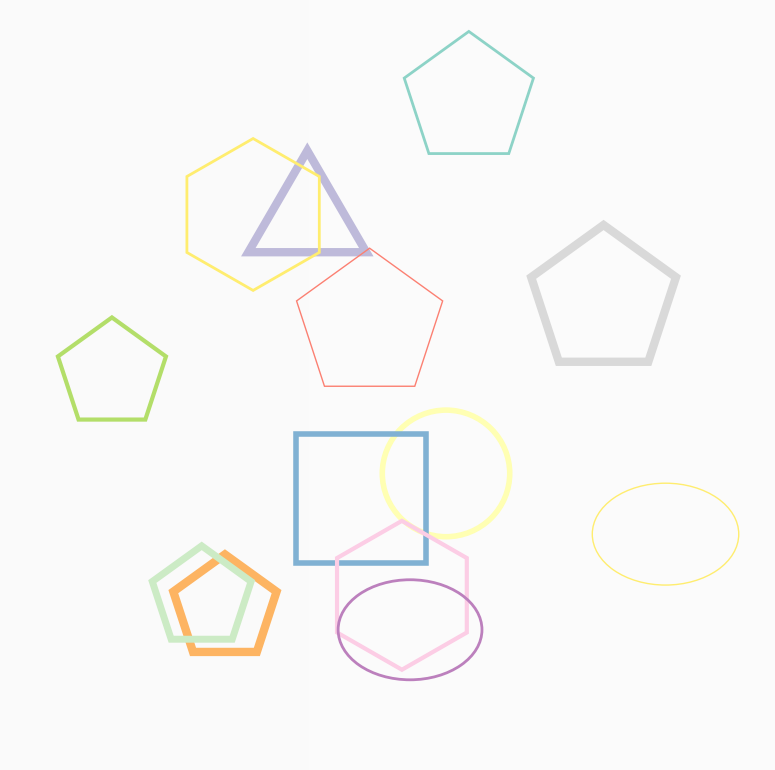[{"shape": "pentagon", "thickness": 1, "radius": 0.44, "center": [0.605, 0.871]}, {"shape": "circle", "thickness": 2, "radius": 0.41, "center": [0.575, 0.385]}, {"shape": "triangle", "thickness": 3, "radius": 0.44, "center": [0.397, 0.716]}, {"shape": "pentagon", "thickness": 0.5, "radius": 0.5, "center": [0.477, 0.579]}, {"shape": "square", "thickness": 2, "radius": 0.42, "center": [0.466, 0.353]}, {"shape": "pentagon", "thickness": 3, "radius": 0.35, "center": [0.29, 0.21]}, {"shape": "pentagon", "thickness": 1.5, "radius": 0.37, "center": [0.144, 0.514]}, {"shape": "hexagon", "thickness": 1.5, "radius": 0.48, "center": [0.519, 0.227]}, {"shape": "pentagon", "thickness": 3, "radius": 0.49, "center": [0.779, 0.61]}, {"shape": "oval", "thickness": 1, "radius": 0.46, "center": [0.529, 0.182]}, {"shape": "pentagon", "thickness": 2.5, "radius": 0.34, "center": [0.26, 0.224]}, {"shape": "hexagon", "thickness": 1, "radius": 0.49, "center": [0.327, 0.721]}, {"shape": "oval", "thickness": 0.5, "radius": 0.47, "center": [0.859, 0.306]}]